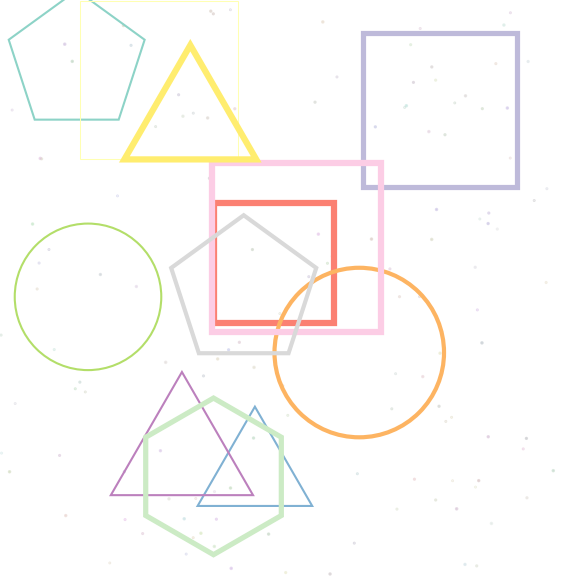[{"shape": "pentagon", "thickness": 1, "radius": 0.62, "center": [0.133, 0.892]}, {"shape": "square", "thickness": 0.5, "radius": 0.69, "center": [0.276, 0.861]}, {"shape": "square", "thickness": 2.5, "radius": 0.67, "center": [0.762, 0.808]}, {"shape": "square", "thickness": 3, "radius": 0.52, "center": [0.475, 0.544]}, {"shape": "triangle", "thickness": 1, "radius": 0.57, "center": [0.441, 0.18]}, {"shape": "circle", "thickness": 2, "radius": 0.73, "center": [0.622, 0.389]}, {"shape": "circle", "thickness": 1, "radius": 0.63, "center": [0.152, 0.485]}, {"shape": "square", "thickness": 3, "radius": 0.73, "center": [0.514, 0.57]}, {"shape": "pentagon", "thickness": 2, "radius": 0.66, "center": [0.422, 0.494]}, {"shape": "triangle", "thickness": 1, "radius": 0.71, "center": [0.315, 0.213]}, {"shape": "hexagon", "thickness": 2.5, "radius": 0.68, "center": [0.37, 0.174]}, {"shape": "triangle", "thickness": 3, "radius": 0.66, "center": [0.33, 0.789]}]